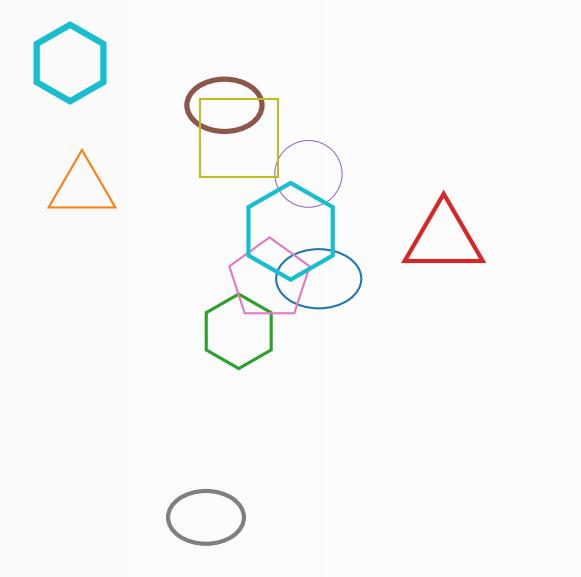[{"shape": "oval", "thickness": 1, "radius": 0.37, "center": [0.548, 0.516]}, {"shape": "triangle", "thickness": 1, "radius": 0.33, "center": [0.141, 0.673]}, {"shape": "hexagon", "thickness": 1.5, "radius": 0.32, "center": [0.411, 0.425]}, {"shape": "triangle", "thickness": 2, "radius": 0.39, "center": [0.763, 0.586]}, {"shape": "circle", "thickness": 0.5, "radius": 0.29, "center": [0.531, 0.698]}, {"shape": "oval", "thickness": 2.5, "radius": 0.32, "center": [0.386, 0.817]}, {"shape": "pentagon", "thickness": 1, "radius": 0.36, "center": [0.464, 0.515]}, {"shape": "oval", "thickness": 2, "radius": 0.33, "center": [0.354, 0.103]}, {"shape": "square", "thickness": 1, "radius": 0.33, "center": [0.411, 0.76]}, {"shape": "hexagon", "thickness": 3, "radius": 0.33, "center": [0.121, 0.89]}, {"shape": "hexagon", "thickness": 2, "radius": 0.42, "center": [0.5, 0.599]}]